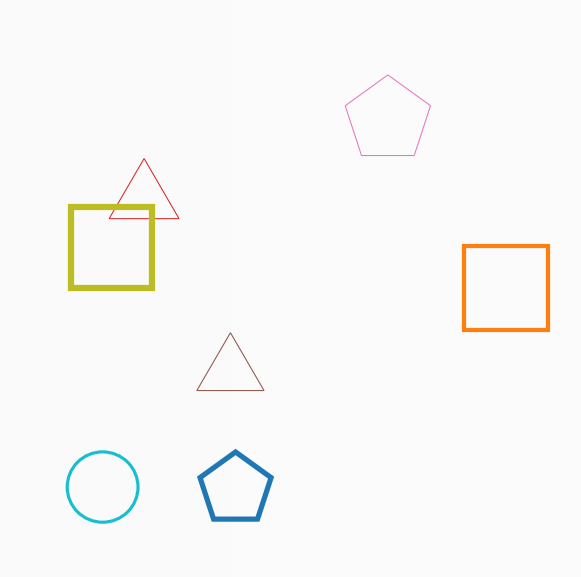[{"shape": "pentagon", "thickness": 2.5, "radius": 0.32, "center": [0.405, 0.152]}, {"shape": "square", "thickness": 2, "radius": 0.36, "center": [0.87, 0.5]}, {"shape": "triangle", "thickness": 0.5, "radius": 0.35, "center": [0.248, 0.655]}, {"shape": "triangle", "thickness": 0.5, "radius": 0.33, "center": [0.396, 0.356]}, {"shape": "pentagon", "thickness": 0.5, "radius": 0.39, "center": [0.667, 0.792]}, {"shape": "square", "thickness": 3, "radius": 0.35, "center": [0.192, 0.571]}, {"shape": "circle", "thickness": 1.5, "radius": 0.3, "center": [0.177, 0.156]}]